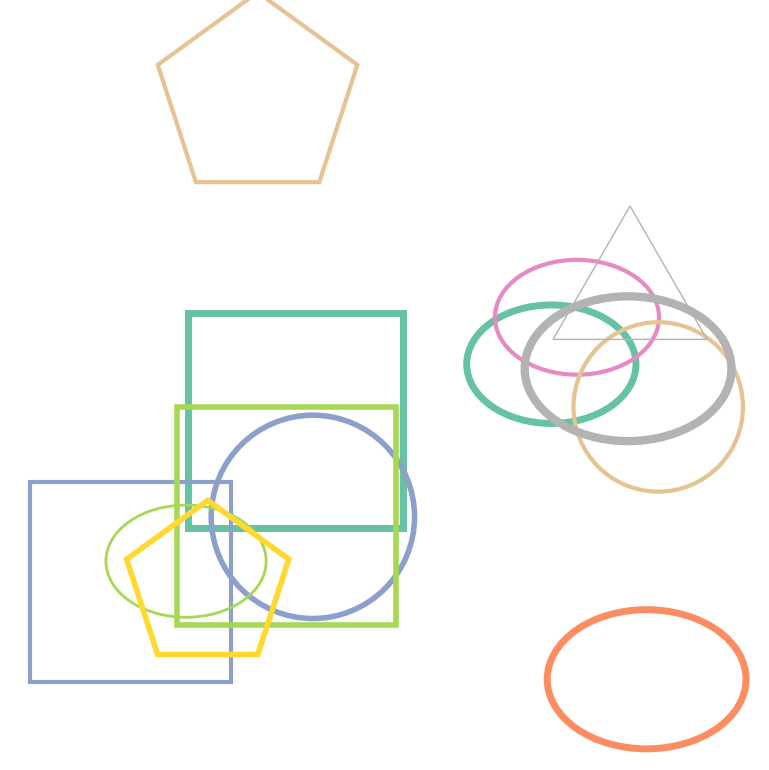[{"shape": "oval", "thickness": 2.5, "radius": 0.55, "center": [0.716, 0.527]}, {"shape": "square", "thickness": 2.5, "radius": 0.7, "center": [0.384, 0.454]}, {"shape": "oval", "thickness": 2.5, "radius": 0.65, "center": [0.84, 0.118]}, {"shape": "circle", "thickness": 2, "radius": 0.66, "center": [0.406, 0.329]}, {"shape": "square", "thickness": 1.5, "radius": 0.65, "center": [0.169, 0.244]}, {"shape": "oval", "thickness": 1.5, "radius": 0.53, "center": [0.749, 0.588]}, {"shape": "oval", "thickness": 1, "radius": 0.52, "center": [0.242, 0.271]}, {"shape": "square", "thickness": 2, "radius": 0.71, "center": [0.372, 0.33]}, {"shape": "pentagon", "thickness": 2, "radius": 0.55, "center": [0.27, 0.24]}, {"shape": "circle", "thickness": 1.5, "radius": 0.55, "center": [0.855, 0.472]}, {"shape": "pentagon", "thickness": 1.5, "radius": 0.68, "center": [0.335, 0.874]}, {"shape": "oval", "thickness": 3, "radius": 0.67, "center": [0.816, 0.521]}, {"shape": "triangle", "thickness": 0.5, "radius": 0.58, "center": [0.818, 0.617]}]